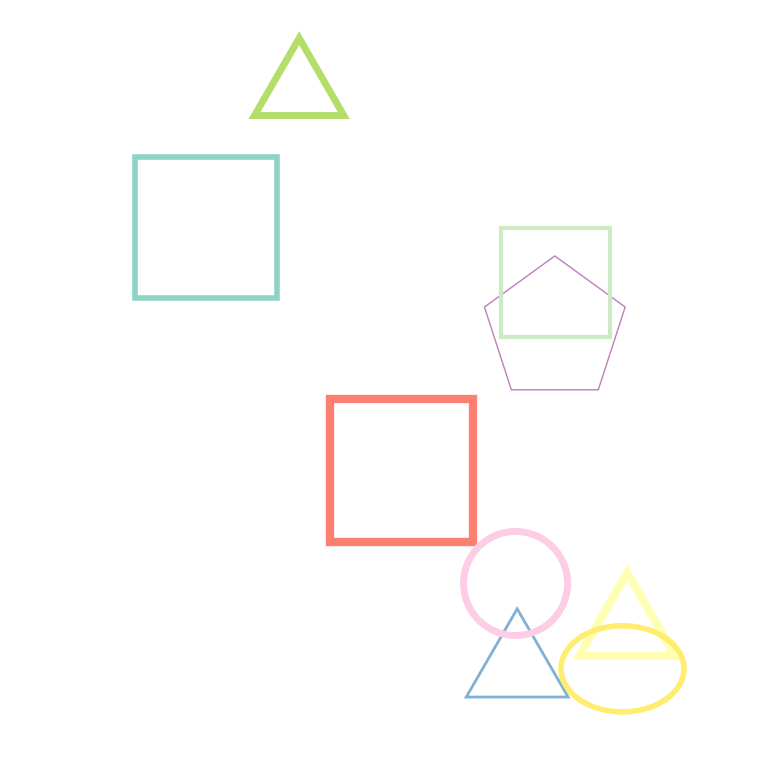[{"shape": "square", "thickness": 2, "radius": 0.46, "center": [0.268, 0.704]}, {"shape": "triangle", "thickness": 3, "radius": 0.36, "center": [0.815, 0.184]}, {"shape": "square", "thickness": 3, "radius": 0.46, "center": [0.521, 0.389]}, {"shape": "triangle", "thickness": 1, "radius": 0.38, "center": [0.672, 0.133]}, {"shape": "triangle", "thickness": 2.5, "radius": 0.33, "center": [0.389, 0.883]}, {"shape": "circle", "thickness": 2.5, "radius": 0.34, "center": [0.67, 0.242]}, {"shape": "pentagon", "thickness": 0.5, "radius": 0.48, "center": [0.721, 0.572]}, {"shape": "square", "thickness": 1.5, "radius": 0.35, "center": [0.721, 0.633]}, {"shape": "oval", "thickness": 2, "radius": 0.4, "center": [0.808, 0.131]}]